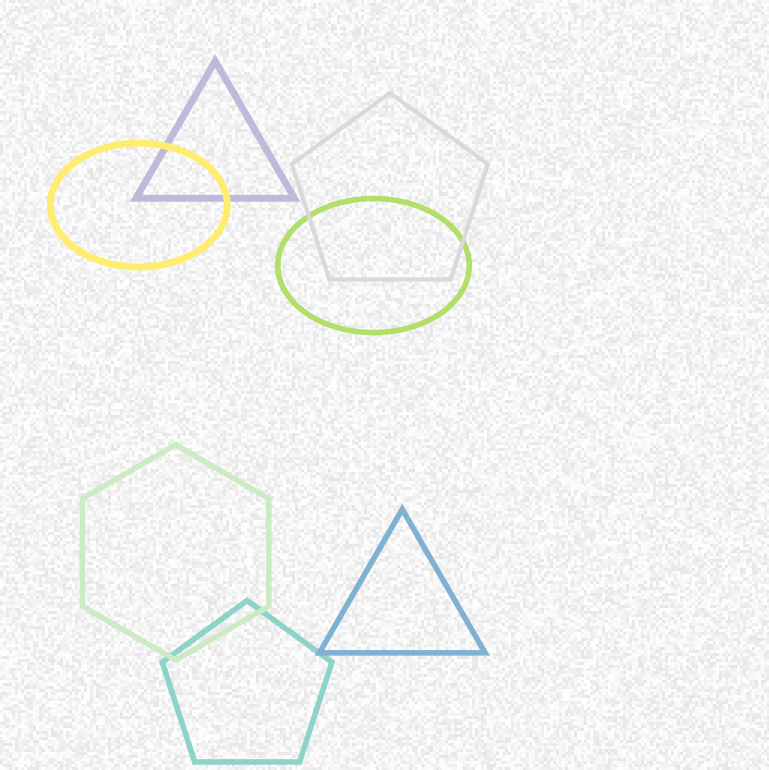[{"shape": "pentagon", "thickness": 2, "radius": 0.58, "center": [0.321, 0.104]}, {"shape": "triangle", "thickness": 2.5, "radius": 0.59, "center": [0.279, 0.802]}, {"shape": "triangle", "thickness": 2, "radius": 0.62, "center": [0.522, 0.214]}, {"shape": "oval", "thickness": 2, "radius": 0.62, "center": [0.485, 0.655]}, {"shape": "pentagon", "thickness": 1.5, "radius": 0.67, "center": [0.506, 0.745]}, {"shape": "hexagon", "thickness": 2, "radius": 0.7, "center": [0.228, 0.283]}, {"shape": "oval", "thickness": 2.5, "radius": 0.57, "center": [0.18, 0.734]}]